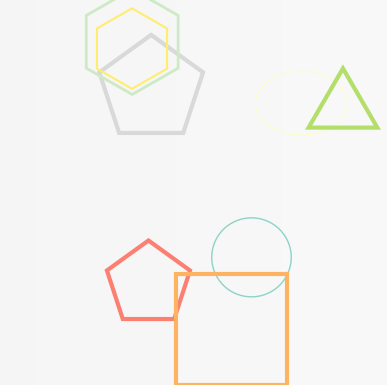[{"shape": "circle", "thickness": 1, "radius": 0.51, "center": [0.649, 0.332]}, {"shape": "oval", "thickness": 0.5, "radius": 0.59, "center": [0.778, 0.732]}, {"shape": "pentagon", "thickness": 3, "radius": 0.56, "center": [0.383, 0.263]}, {"shape": "square", "thickness": 3, "radius": 0.72, "center": [0.597, 0.145]}, {"shape": "triangle", "thickness": 3, "radius": 0.51, "center": [0.885, 0.72]}, {"shape": "pentagon", "thickness": 3, "radius": 0.7, "center": [0.39, 0.769]}, {"shape": "hexagon", "thickness": 2, "radius": 0.68, "center": [0.341, 0.891]}, {"shape": "hexagon", "thickness": 1.5, "radius": 0.52, "center": [0.341, 0.874]}]